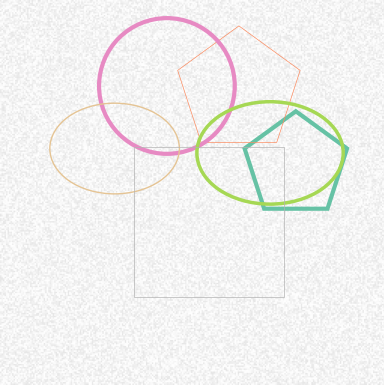[{"shape": "pentagon", "thickness": 3, "radius": 0.7, "center": [0.768, 0.571]}, {"shape": "pentagon", "thickness": 0.5, "radius": 0.84, "center": [0.621, 0.765]}, {"shape": "circle", "thickness": 3, "radius": 0.88, "center": [0.434, 0.777]}, {"shape": "oval", "thickness": 2.5, "radius": 0.95, "center": [0.701, 0.603]}, {"shape": "oval", "thickness": 1, "radius": 0.84, "center": [0.298, 0.614]}, {"shape": "square", "thickness": 0.5, "radius": 0.97, "center": [0.542, 0.423]}]